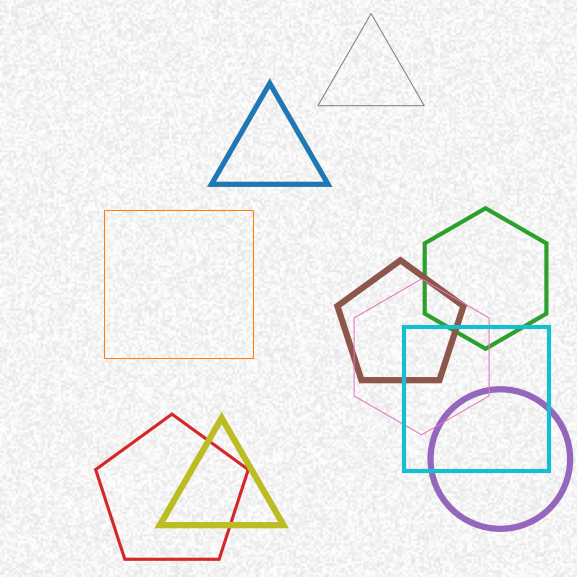[{"shape": "triangle", "thickness": 2.5, "radius": 0.58, "center": [0.467, 0.738]}, {"shape": "square", "thickness": 0.5, "radius": 0.64, "center": [0.31, 0.507]}, {"shape": "hexagon", "thickness": 2, "radius": 0.61, "center": [0.841, 0.517]}, {"shape": "pentagon", "thickness": 1.5, "radius": 0.69, "center": [0.298, 0.143]}, {"shape": "circle", "thickness": 3, "radius": 0.6, "center": [0.866, 0.204]}, {"shape": "pentagon", "thickness": 3, "radius": 0.57, "center": [0.693, 0.434]}, {"shape": "hexagon", "thickness": 0.5, "radius": 0.68, "center": [0.73, 0.381]}, {"shape": "triangle", "thickness": 0.5, "radius": 0.53, "center": [0.643, 0.869]}, {"shape": "triangle", "thickness": 3, "radius": 0.62, "center": [0.384, 0.152]}, {"shape": "square", "thickness": 2, "radius": 0.63, "center": [0.825, 0.308]}]